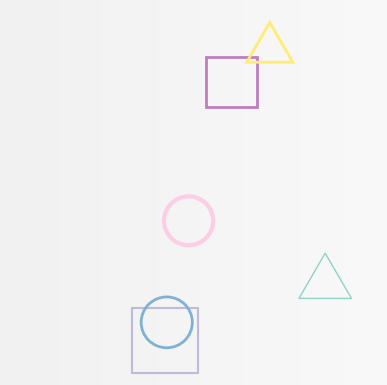[{"shape": "triangle", "thickness": 1, "radius": 0.39, "center": [0.839, 0.264]}, {"shape": "square", "thickness": 1.5, "radius": 0.42, "center": [0.426, 0.116]}, {"shape": "circle", "thickness": 2, "radius": 0.33, "center": [0.43, 0.163]}, {"shape": "circle", "thickness": 3, "radius": 0.32, "center": [0.487, 0.426]}, {"shape": "square", "thickness": 2, "radius": 0.33, "center": [0.596, 0.787]}, {"shape": "triangle", "thickness": 2, "radius": 0.34, "center": [0.696, 0.873]}]